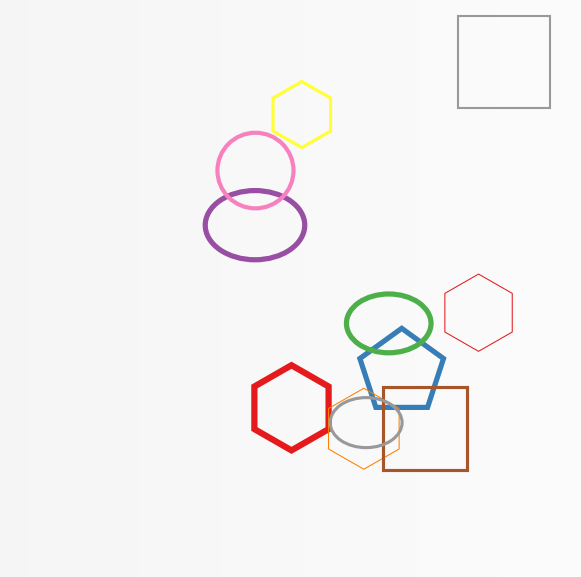[{"shape": "hexagon", "thickness": 0.5, "radius": 0.33, "center": [0.823, 0.458]}, {"shape": "hexagon", "thickness": 3, "radius": 0.37, "center": [0.501, 0.293]}, {"shape": "pentagon", "thickness": 2.5, "radius": 0.38, "center": [0.691, 0.355]}, {"shape": "oval", "thickness": 2.5, "radius": 0.36, "center": [0.669, 0.439]}, {"shape": "oval", "thickness": 2.5, "radius": 0.43, "center": [0.439, 0.609]}, {"shape": "hexagon", "thickness": 0.5, "radius": 0.35, "center": [0.626, 0.257]}, {"shape": "hexagon", "thickness": 1.5, "radius": 0.29, "center": [0.519, 0.801]}, {"shape": "square", "thickness": 1.5, "radius": 0.36, "center": [0.731, 0.257]}, {"shape": "circle", "thickness": 2, "radius": 0.33, "center": [0.44, 0.704]}, {"shape": "square", "thickness": 1, "radius": 0.4, "center": [0.867, 0.892]}, {"shape": "oval", "thickness": 1.5, "radius": 0.31, "center": [0.63, 0.267]}]